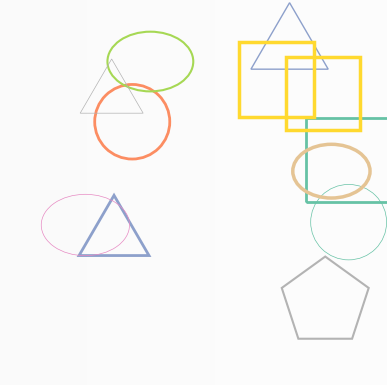[{"shape": "circle", "thickness": 0.5, "radius": 0.49, "center": [0.9, 0.423]}, {"shape": "square", "thickness": 2, "radius": 0.54, "center": [0.899, 0.584]}, {"shape": "circle", "thickness": 2, "radius": 0.48, "center": [0.341, 0.684]}, {"shape": "triangle", "thickness": 2, "radius": 0.52, "center": [0.294, 0.388]}, {"shape": "triangle", "thickness": 1, "radius": 0.58, "center": [0.747, 0.878]}, {"shape": "oval", "thickness": 0.5, "radius": 0.57, "center": [0.22, 0.416]}, {"shape": "oval", "thickness": 1.5, "radius": 0.55, "center": [0.388, 0.84]}, {"shape": "square", "thickness": 2.5, "radius": 0.47, "center": [0.833, 0.758]}, {"shape": "square", "thickness": 2.5, "radius": 0.49, "center": [0.713, 0.793]}, {"shape": "oval", "thickness": 2.5, "radius": 0.5, "center": [0.855, 0.555]}, {"shape": "triangle", "thickness": 0.5, "radius": 0.47, "center": [0.288, 0.753]}, {"shape": "pentagon", "thickness": 1.5, "radius": 0.59, "center": [0.839, 0.216]}]